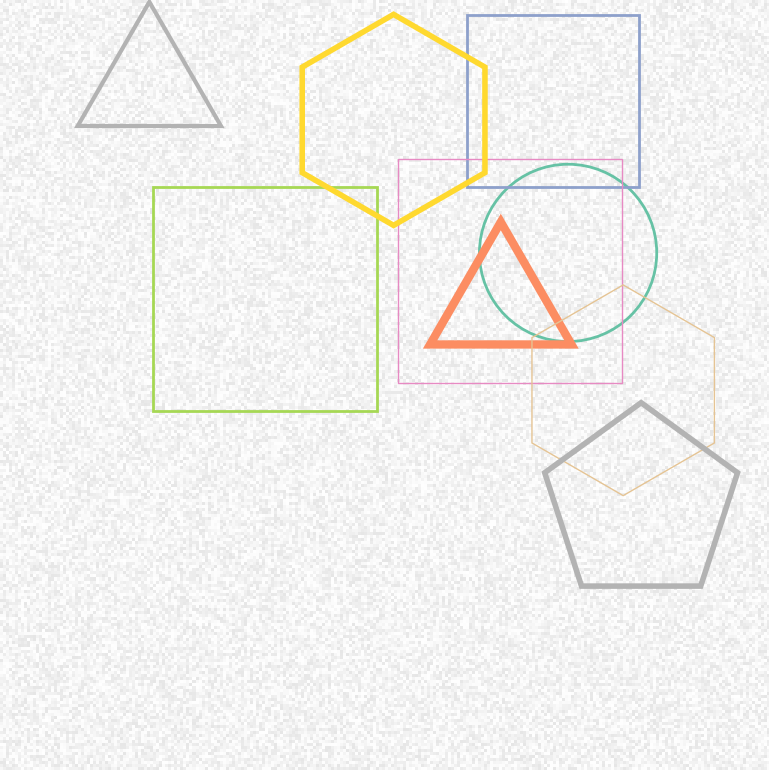[{"shape": "circle", "thickness": 1, "radius": 0.58, "center": [0.738, 0.672]}, {"shape": "triangle", "thickness": 3, "radius": 0.53, "center": [0.65, 0.606]}, {"shape": "square", "thickness": 1, "radius": 0.56, "center": [0.718, 0.869]}, {"shape": "square", "thickness": 0.5, "radius": 0.73, "center": [0.663, 0.648]}, {"shape": "square", "thickness": 1, "radius": 0.73, "center": [0.344, 0.612]}, {"shape": "hexagon", "thickness": 2, "radius": 0.69, "center": [0.511, 0.844]}, {"shape": "hexagon", "thickness": 0.5, "radius": 0.68, "center": [0.809, 0.493]}, {"shape": "triangle", "thickness": 1.5, "radius": 0.54, "center": [0.194, 0.89]}, {"shape": "pentagon", "thickness": 2, "radius": 0.66, "center": [0.833, 0.345]}]